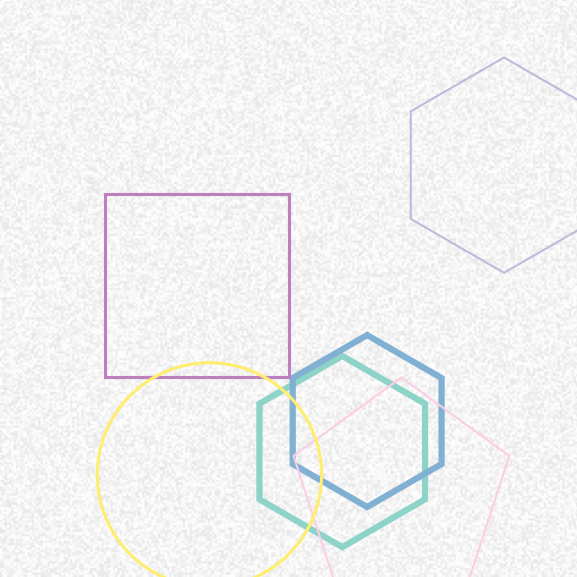[{"shape": "hexagon", "thickness": 3, "radius": 0.83, "center": [0.593, 0.217]}, {"shape": "hexagon", "thickness": 1, "radius": 0.93, "center": [0.873, 0.713]}, {"shape": "hexagon", "thickness": 3, "radius": 0.74, "center": [0.636, 0.27]}, {"shape": "pentagon", "thickness": 1, "radius": 0.98, "center": [0.695, 0.149]}, {"shape": "square", "thickness": 1.5, "radius": 0.8, "center": [0.341, 0.505]}, {"shape": "circle", "thickness": 1.5, "radius": 0.97, "center": [0.363, 0.177]}]